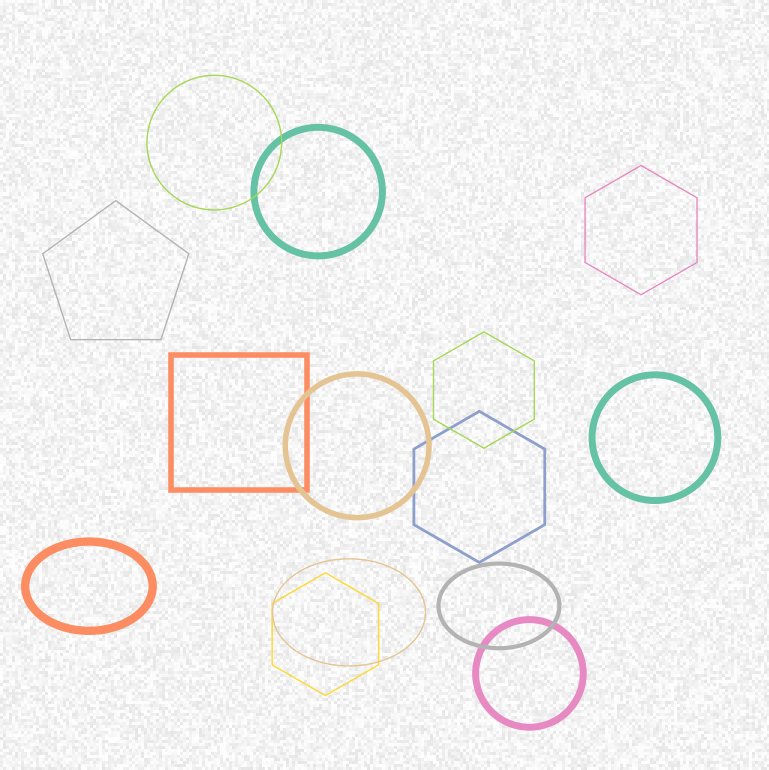[{"shape": "circle", "thickness": 2.5, "radius": 0.41, "center": [0.851, 0.432]}, {"shape": "circle", "thickness": 2.5, "radius": 0.42, "center": [0.413, 0.751]}, {"shape": "oval", "thickness": 3, "radius": 0.41, "center": [0.115, 0.239]}, {"shape": "square", "thickness": 2, "radius": 0.44, "center": [0.311, 0.451]}, {"shape": "hexagon", "thickness": 1, "radius": 0.49, "center": [0.622, 0.368]}, {"shape": "hexagon", "thickness": 0.5, "radius": 0.42, "center": [0.833, 0.701]}, {"shape": "circle", "thickness": 2.5, "radius": 0.35, "center": [0.688, 0.125]}, {"shape": "hexagon", "thickness": 0.5, "radius": 0.38, "center": [0.628, 0.493]}, {"shape": "circle", "thickness": 0.5, "radius": 0.44, "center": [0.278, 0.815]}, {"shape": "hexagon", "thickness": 0.5, "radius": 0.4, "center": [0.423, 0.176]}, {"shape": "circle", "thickness": 2, "radius": 0.47, "center": [0.464, 0.421]}, {"shape": "oval", "thickness": 0.5, "radius": 0.5, "center": [0.453, 0.205]}, {"shape": "oval", "thickness": 1.5, "radius": 0.39, "center": [0.648, 0.213]}, {"shape": "pentagon", "thickness": 0.5, "radius": 0.5, "center": [0.15, 0.64]}]